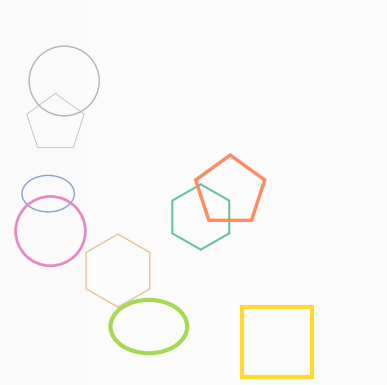[{"shape": "hexagon", "thickness": 1.5, "radius": 0.42, "center": [0.518, 0.436]}, {"shape": "pentagon", "thickness": 2.5, "radius": 0.47, "center": [0.594, 0.504]}, {"shape": "oval", "thickness": 1, "radius": 0.34, "center": [0.124, 0.497]}, {"shape": "circle", "thickness": 2, "radius": 0.45, "center": [0.13, 0.4]}, {"shape": "oval", "thickness": 3, "radius": 0.5, "center": [0.384, 0.152]}, {"shape": "square", "thickness": 3, "radius": 0.45, "center": [0.714, 0.112]}, {"shape": "hexagon", "thickness": 1, "radius": 0.47, "center": [0.304, 0.297]}, {"shape": "pentagon", "thickness": 0.5, "radius": 0.39, "center": [0.143, 0.679]}, {"shape": "circle", "thickness": 1, "radius": 0.45, "center": [0.166, 0.79]}]